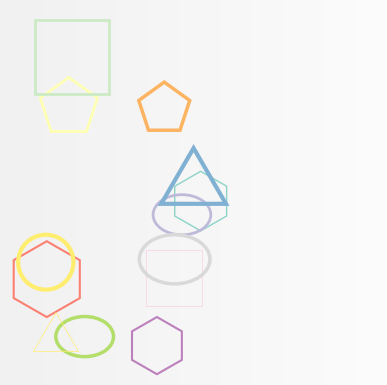[{"shape": "hexagon", "thickness": 1, "radius": 0.39, "center": [0.518, 0.478]}, {"shape": "pentagon", "thickness": 2, "radius": 0.39, "center": [0.178, 0.721]}, {"shape": "oval", "thickness": 2, "radius": 0.37, "center": [0.47, 0.442]}, {"shape": "hexagon", "thickness": 1.5, "radius": 0.49, "center": [0.121, 0.275]}, {"shape": "triangle", "thickness": 3, "radius": 0.48, "center": [0.5, 0.519]}, {"shape": "pentagon", "thickness": 2.5, "radius": 0.35, "center": [0.424, 0.718]}, {"shape": "oval", "thickness": 2.5, "radius": 0.37, "center": [0.218, 0.126]}, {"shape": "square", "thickness": 0.5, "radius": 0.36, "center": [0.45, 0.278]}, {"shape": "oval", "thickness": 2.5, "radius": 0.46, "center": [0.451, 0.326]}, {"shape": "hexagon", "thickness": 1.5, "radius": 0.37, "center": [0.405, 0.102]}, {"shape": "square", "thickness": 2, "radius": 0.48, "center": [0.186, 0.853]}, {"shape": "triangle", "thickness": 0.5, "radius": 0.34, "center": [0.144, 0.121]}, {"shape": "circle", "thickness": 3, "radius": 0.36, "center": [0.118, 0.319]}]